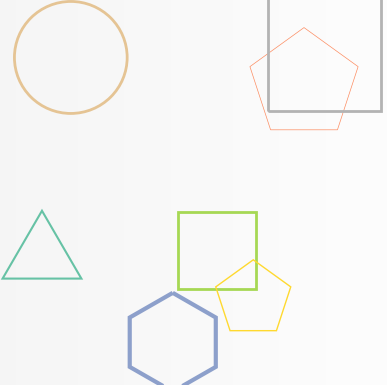[{"shape": "triangle", "thickness": 1.5, "radius": 0.59, "center": [0.108, 0.335]}, {"shape": "pentagon", "thickness": 0.5, "radius": 0.73, "center": [0.785, 0.782]}, {"shape": "hexagon", "thickness": 3, "radius": 0.64, "center": [0.446, 0.111]}, {"shape": "square", "thickness": 2, "radius": 0.5, "center": [0.559, 0.351]}, {"shape": "pentagon", "thickness": 1, "radius": 0.51, "center": [0.654, 0.223]}, {"shape": "circle", "thickness": 2, "radius": 0.73, "center": [0.183, 0.851]}, {"shape": "square", "thickness": 2, "radius": 0.73, "center": [0.838, 0.857]}]